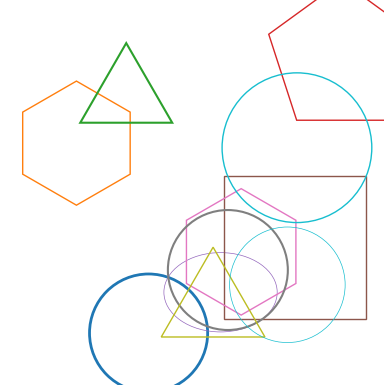[{"shape": "circle", "thickness": 2, "radius": 0.77, "center": [0.386, 0.135]}, {"shape": "hexagon", "thickness": 1, "radius": 0.81, "center": [0.199, 0.628]}, {"shape": "triangle", "thickness": 1.5, "radius": 0.69, "center": [0.328, 0.75]}, {"shape": "pentagon", "thickness": 1, "radius": 1.0, "center": [0.888, 0.849]}, {"shape": "oval", "thickness": 0.5, "radius": 0.74, "center": [0.573, 0.241]}, {"shape": "square", "thickness": 1, "radius": 0.93, "center": [0.766, 0.358]}, {"shape": "hexagon", "thickness": 1, "radius": 0.82, "center": [0.626, 0.346]}, {"shape": "circle", "thickness": 1.5, "radius": 0.78, "center": [0.592, 0.299]}, {"shape": "triangle", "thickness": 1, "radius": 0.78, "center": [0.554, 0.202]}, {"shape": "circle", "thickness": 0.5, "radius": 0.75, "center": [0.746, 0.26]}, {"shape": "circle", "thickness": 1, "radius": 0.97, "center": [0.771, 0.616]}]